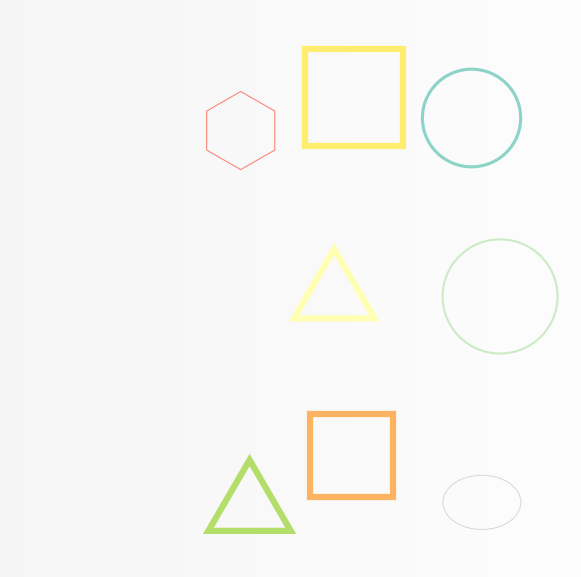[{"shape": "circle", "thickness": 1.5, "radius": 0.42, "center": [0.811, 0.795]}, {"shape": "triangle", "thickness": 3, "radius": 0.4, "center": [0.575, 0.488]}, {"shape": "hexagon", "thickness": 0.5, "radius": 0.34, "center": [0.414, 0.773]}, {"shape": "square", "thickness": 3, "radius": 0.36, "center": [0.605, 0.21]}, {"shape": "triangle", "thickness": 3, "radius": 0.41, "center": [0.429, 0.121]}, {"shape": "oval", "thickness": 0.5, "radius": 0.34, "center": [0.829, 0.129]}, {"shape": "circle", "thickness": 1, "radius": 0.49, "center": [0.86, 0.486]}, {"shape": "square", "thickness": 3, "radius": 0.42, "center": [0.609, 0.83]}]